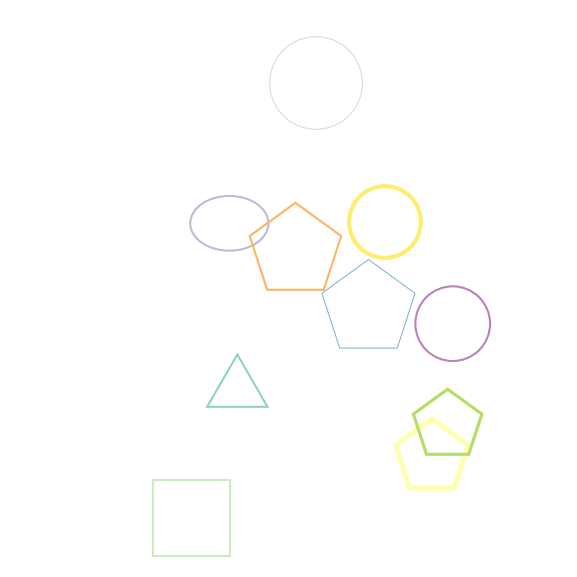[{"shape": "triangle", "thickness": 1, "radius": 0.3, "center": [0.411, 0.325]}, {"shape": "pentagon", "thickness": 2.5, "radius": 0.33, "center": [0.748, 0.208]}, {"shape": "oval", "thickness": 1, "radius": 0.34, "center": [0.397, 0.612]}, {"shape": "pentagon", "thickness": 0.5, "radius": 0.42, "center": [0.638, 0.465]}, {"shape": "pentagon", "thickness": 1, "radius": 0.42, "center": [0.512, 0.565]}, {"shape": "pentagon", "thickness": 1.5, "radius": 0.31, "center": [0.775, 0.263]}, {"shape": "circle", "thickness": 0.5, "radius": 0.4, "center": [0.547, 0.855]}, {"shape": "circle", "thickness": 1, "radius": 0.32, "center": [0.784, 0.439]}, {"shape": "square", "thickness": 1, "radius": 0.33, "center": [0.331, 0.102]}, {"shape": "circle", "thickness": 2, "radius": 0.31, "center": [0.667, 0.615]}]